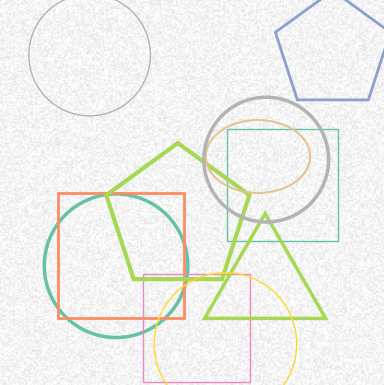[{"shape": "square", "thickness": 1, "radius": 0.72, "center": [0.734, 0.52]}, {"shape": "circle", "thickness": 2.5, "radius": 0.93, "center": [0.301, 0.31]}, {"shape": "square", "thickness": 2, "radius": 0.81, "center": [0.315, 0.337]}, {"shape": "pentagon", "thickness": 2, "radius": 0.78, "center": [0.865, 0.868]}, {"shape": "square", "thickness": 1, "radius": 0.7, "center": [0.511, 0.148]}, {"shape": "pentagon", "thickness": 3, "radius": 0.98, "center": [0.462, 0.433]}, {"shape": "triangle", "thickness": 2.5, "radius": 0.91, "center": [0.689, 0.264]}, {"shape": "circle", "thickness": 1, "radius": 0.93, "center": [0.585, 0.107]}, {"shape": "oval", "thickness": 1.5, "radius": 0.68, "center": [0.67, 0.593]}, {"shape": "circle", "thickness": 2.5, "radius": 0.81, "center": [0.692, 0.585]}, {"shape": "circle", "thickness": 1, "radius": 0.79, "center": [0.233, 0.857]}]